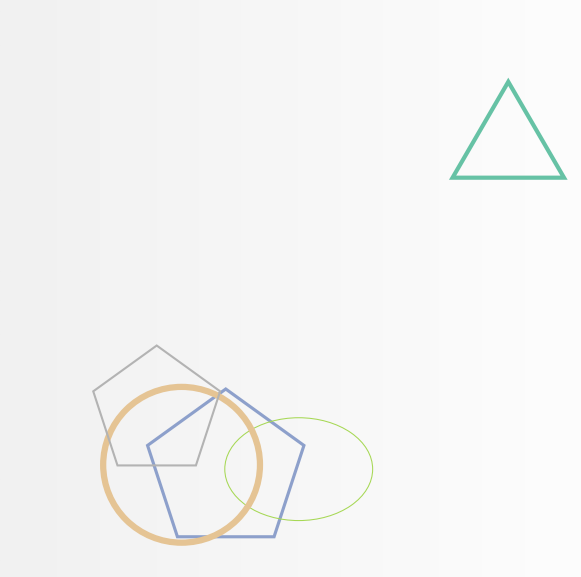[{"shape": "triangle", "thickness": 2, "radius": 0.55, "center": [0.874, 0.747]}, {"shape": "pentagon", "thickness": 1.5, "radius": 0.71, "center": [0.388, 0.184]}, {"shape": "oval", "thickness": 0.5, "radius": 0.64, "center": [0.514, 0.187]}, {"shape": "circle", "thickness": 3, "radius": 0.67, "center": [0.312, 0.194]}, {"shape": "pentagon", "thickness": 1, "radius": 0.57, "center": [0.27, 0.286]}]